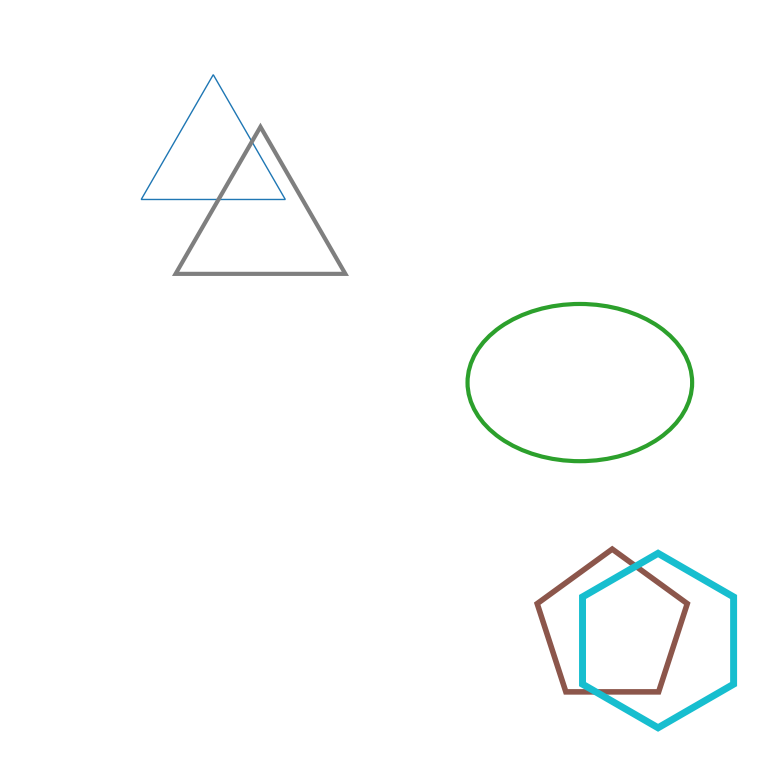[{"shape": "triangle", "thickness": 0.5, "radius": 0.54, "center": [0.277, 0.795]}, {"shape": "oval", "thickness": 1.5, "radius": 0.73, "center": [0.753, 0.503]}, {"shape": "pentagon", "thickness": 2, "radius": 0.51, "center": [0.795, 0.184]}, {"shape": "triangle", "thickness": 1.5, "radius": 0.64, "center": [0.338, 0.708]}, {"shape": "hexagon", "thickness": 2.5, "radius": 0.57, "center": [0.855, 0.168]}]